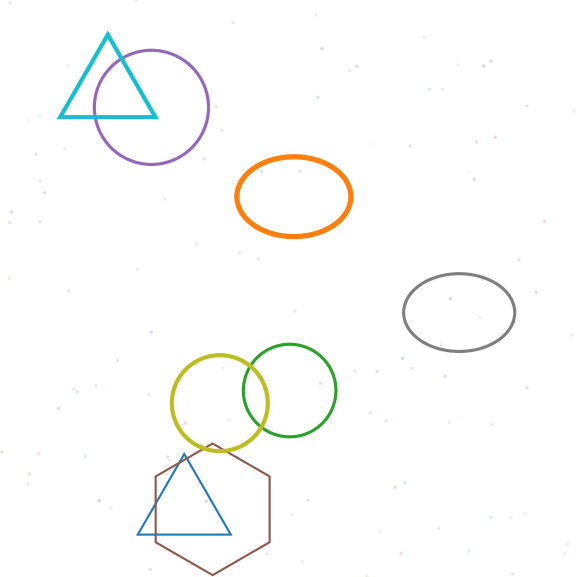[{"shape": "triangle", "thickness": 1, "radius": 0.46, "center": [0.319, 0.12]}, {"shape": "oval", "thickness": 2.5, "radius": 0.49, "center": [0.509, 0.659]}, {"shape": "circle", "thickness": 1.5, "radius": 0.4, "center": [0.502, 0.323]}, {"shape": "circle", "thickness": 1.5, "radius": 0.49, "center": [0.262, 0.813]}, {"shape": "hexagon", "thickness": 1, "radius": 0.57, "center": [0.368, 0.117]}, {"shape": "oval", "thickness": 1.5, "radius": 0.48, "center": [0.795, 0.458]}, {"shape": "circle", "thickness": 2, "radius": 0.42, "center": [0.381, 0.301]}, {"shape": "triangle", "thickness": 2, "radius": 0.48, "center": [0.187, 0.844]}]